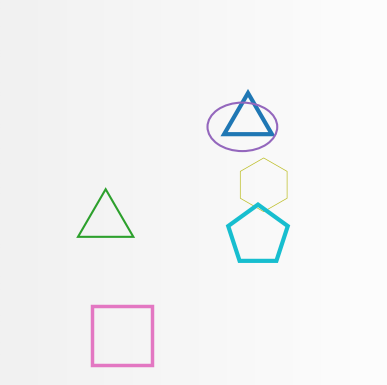[{"shape": "triangle", "thickness": 3, "radius": 0.36, "center": [0.64, 0.687]}, {"shape": "triangle", "thickness": 1.5, "radius": 0.41, "center": [0.273, 0.426]}, {"shape": "oval", "thickness": 1.5, "radius": 0.45, "center": [0.625, 0.671]}, {"shape": "square", "thickness": 2.5, "radius": 0.38, "center": [0.315, 0.128]}, {"shape": "hexagon", "thickness": 0.5, "radius": 0.35, "center": [0.681, 0.52]}, {"shape": "pentagon", "thickness": 3, "radius": 0.4, "center": [0.666, 0.388]}]